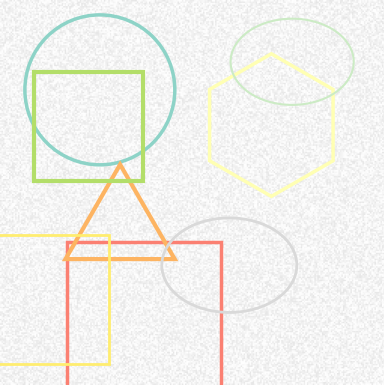[{"shape": "circle", "thickness": 2.5, "radius": 0.97, "center": [0.259, 0.767]}, {"shape": "hexagon", "thickness": 2.5, "radius": 0.93, "center": [0.705, 0.675]}, {"shape": "square", "thickness": 2.5, "radius": 1.0, "center": [0.373, 0.173]}, {"shape": "triangle", "thickness": 3, "radius": 0.82, "center": [0.312, 0.409]}, {"shape": "square", "thickness": 3, "radius": 0.71, "center": [0.23, 0.672]}, {"shape": "oval", "thickness": 2, "radius": 0.88, "center": [0.596, 0.311]}, {"shape": "oval", "thickness": 1.5, "radius": 0.8, "center": [0.759, 0.839]}, {"shape": "square", "thickness": 2, "radius": 0.84, "center": [0.115, 0.222]}]